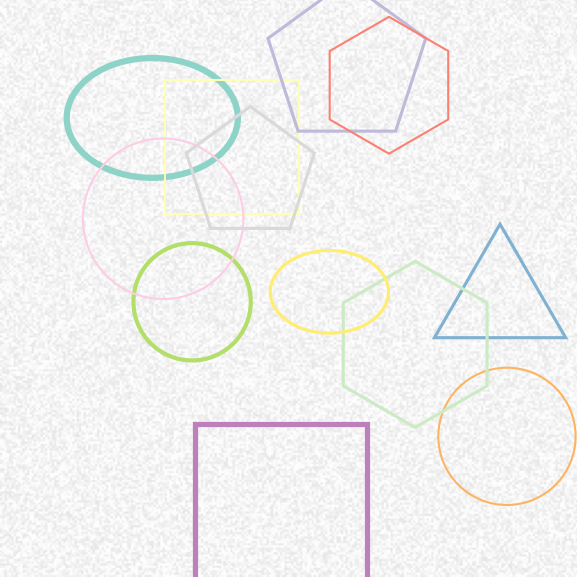[{"shape": "oval", "thickness": 3, "radius": 0.74, "center": [0.264, 0.795]}, {"shape": "square", "thickness": 1, "radius": 0.58, "center": [0.402, 0.745]}, {"shape": "pentagon", "thickness": 1.5, "radius": 0.72, "center": [0.601, 0.888]}, {"shape": "hexagon", "thickness": 1, "radius": 0.59, "center": [0.674, 0.852]}, {"shape": "triangle", "thickness": 1.5, "radius": 0.66, "center": [0.866, 0.48]}, {"shape": "circle", "thickness": 1, "radius": 0.59, "center": [0.878, 0.244]}, {"shape": "circle", "thickness": 2, "radius": 0.51, "center": [0.333, 0.477]}, {"shape": "circle", "thickness": 1, "radius": 0.7, "center": [0.282, 0.62]}, {"shape": "pentagon", "thickness": 1.5, "radius": 0.58, "center": [0.433, 0.698]}, {"shape": "square", "thickness": 2.5, "radius": 0.74, "center": [0.487, 0.116]}, {"shape": "hexagon", "thickness": 1.5, "radius": 0.72, "center": [0.719, 0.403]}, {"shape": "oval", "thickness": 1.5, "radius": 0.51, "center": [0.57, 0.494]}]